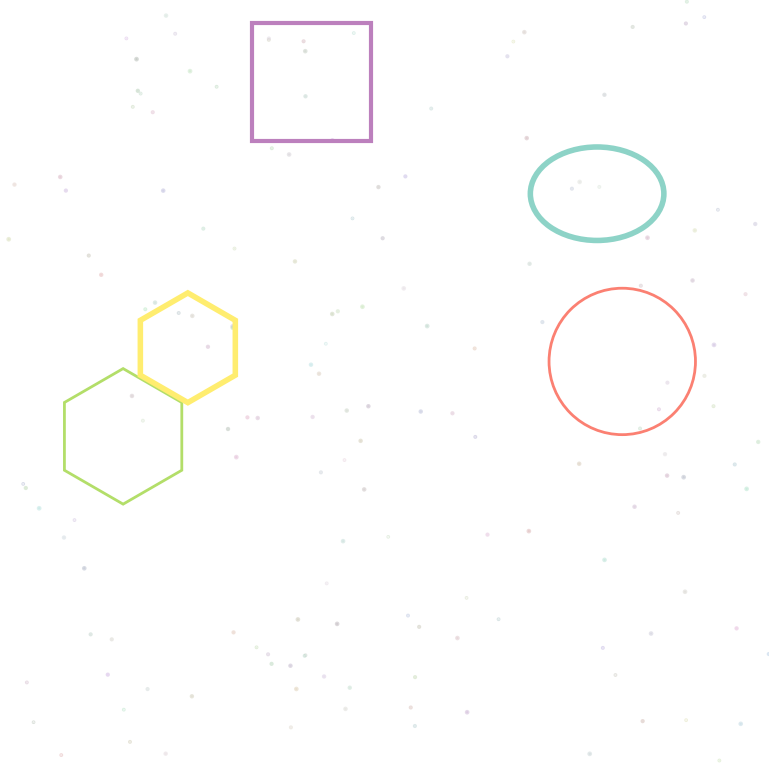[{"shape": "oval", "thickness": 2, "radius": 0.43, "center": [0.775, 0.748]}, {"shape": "circle", "thickness": 1, "radius": 0.48, "center": [0.808, 0.531]}, {"shape": "hexagon", "thickness": 1, "radius": 0.44, "center": [0.16, 0.433]}, {"shape": "square", "thickness": 1.5, "radius": 0.38, "center": [0.404, 0.894]}, {"shape": "hexagon", "thickness": 2, "radius": 0.36, "center": [0.244, 0.548]}]